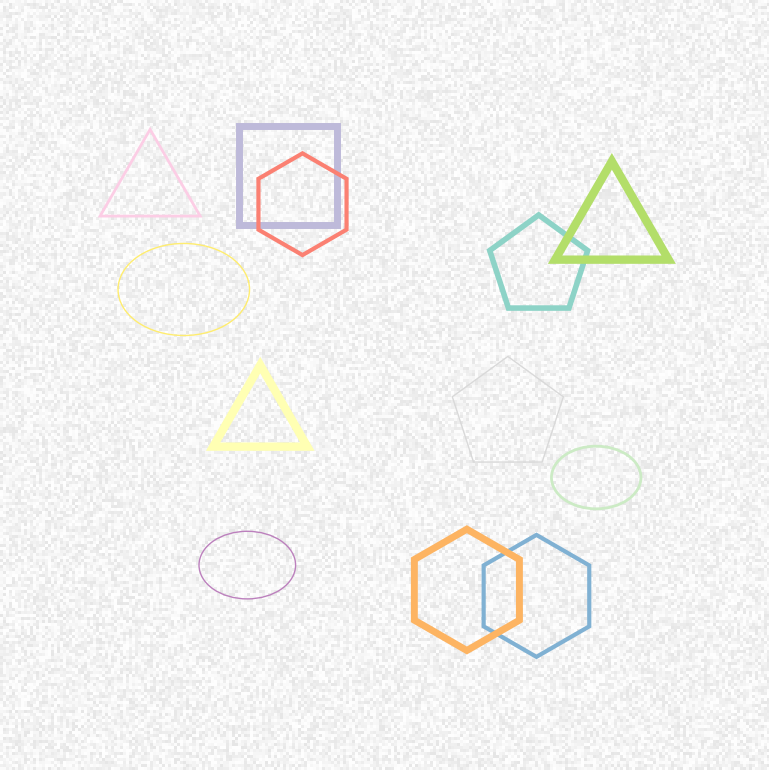[{"shape": "pentagon", "thickness": 2, "radius": 0.33, "center": [0.7, 0.654]}, {"shape": "triangle", "thickness": 3, "radius": 0.35, "center": [0.338, 0.455]}, {"shape": "square", "thickness": 2.5, "radius": 0.32, "center": [0.374, 0.772]}, {"shape": "hexagon", "thickness": 1.5, "radius": 0.33, "center": [0.393, 0.735]}, {"shape": "hexagon", "thickness": 1.5, "radius": 0.4, "center": [0.697, 0.226]}, {"shape": "hexagon", "thickness": 2.5, "radius": 0.39, "center": [0.606, 0.234]}, {"shape": "triangle", "thickness": 3, "radius": 0.43, "center": [0.795, 0.705]}, {"shape": "triangle", "thickness": 1, "radius": 0.38, "center": [0.195, 0.757]}, {"shape": "pentagon", "thickness": 0.5, "radius": 0.38, "center": [0.66, 0.461]}, {"shape": "oval", "thickness": 0.5, "radius": 0.31, "center": [0.321, 0.266]}, {"shape": "oval", "thickness": 1, "radius": 0.29, "center": [0.774, 0.38]}, {"shape": "oval", "thickness": 0.5, "radius": 0.43, "center": [0.239, 0.624]}]